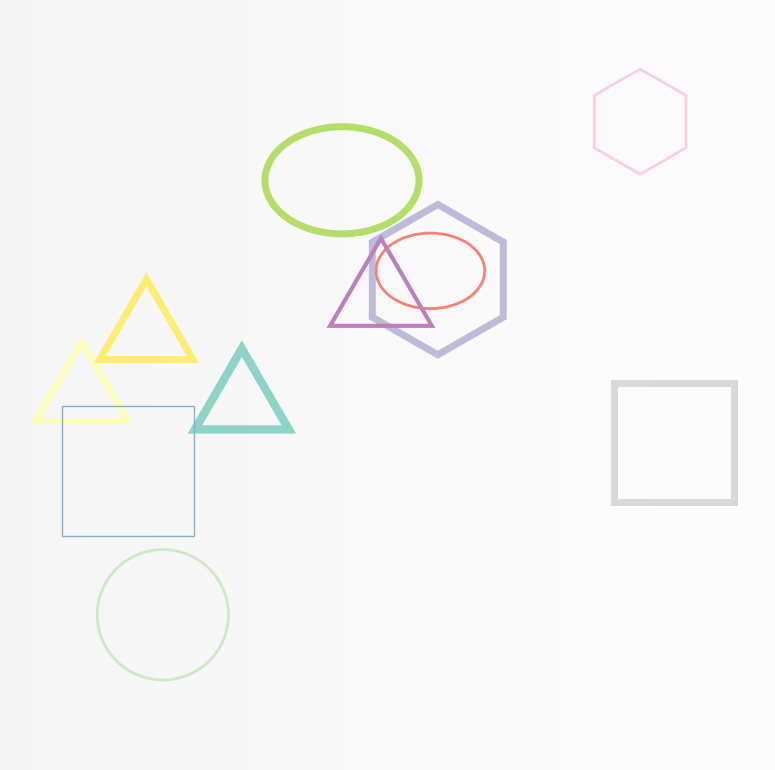[{"shape": "triangle", "thickness": 3, "radius": 0.35, "center": [0.312, 0.477]}, {"shape": "triangle", "thickness": 2, "radius": 0.34, "center": [0.105, 0.487]}, {"shape": "hexagon", "thickness": 2.5, "radius": 0.49, "center": [0.565, 0.637]}, {"shape": "oval", "thickness": 1, "radius": 0.35, "center": [0.555, 0.648]}, {"shape": "square", "thickness": 0.5, "radius": 0.42, "center": [0.165, 0.388]}, {"shape": "oval", "thickness": 2.5, "radius": 0.5, "center": [0.441, 0.766]}, {"shape": "hexagon", "thickness": 1, "radius": 0.34, "center": [0.826, 0.842]}, {"shape": "square", "thickness": 2.5, "radius": 0.39, "center": [0.87, 0.425]}, {"shape": "triangle", "thickness": 1.5, "radius": 0.38, "center": [0.492, 0.615]}, {"shape": "circle", "thickness": 1, "radius": 0.42, "center": [0.21, 0.202]}, {"shape": "triangle", "thickness": 2.5, "radius": 0.35, "center": [0.189, 0.568]}]